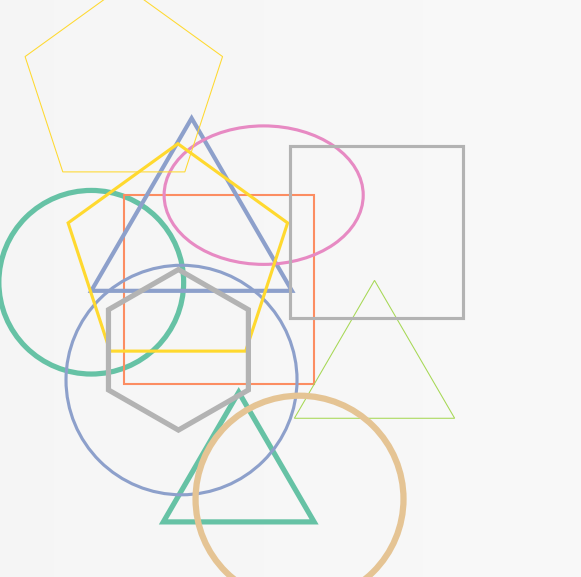[{"shape": "triangle", "thickness": 2.5, "radius": 0.75, "center": [0.411, 0.17]}, {"shape": "circle", "thickness": 2.5, "radius": 0.79, "center": [0.157, 0.51]}, {"shape": "square", "thickness": 1, "radius": 0.82, "center": [0.376, 0.497]}, {"shape": "triangle", "thickness": 2, "radius": 1.0, "center": [0.33, 0.595]}, {"shape": "circle", "thickness": 1.5, "radius": 0.99, "center": [0.312, 0.341]}, {"shape": "oval", "thickness": 1.5, "radius": 0.86, "center": [0.454, 0.661]}, {"shape": "triangle", "thickness": 0.5, "radius": 0.8, "center": [0.644, 0.354]}, {"shape": "pentagon", "thickness": 0.5, "radius": 0.89, "center": [0.213, 0.846]}, {"shape": "pentagon", "thickness": 1.5, "radius": 0.99, "center": [0.306, 0.552]}, {"shape": "circle", "thickness": 3, "radius": 0.89, "center": [0.515, 0.135]}, {"shape": "hexagon", "thickness": 2.5, "radius": 0.69, "center": [0.307, 0.393]}, {"shape": "square", "thickness": 1.5, "radius": 0.74, "center": [0.648, 0.597]}]